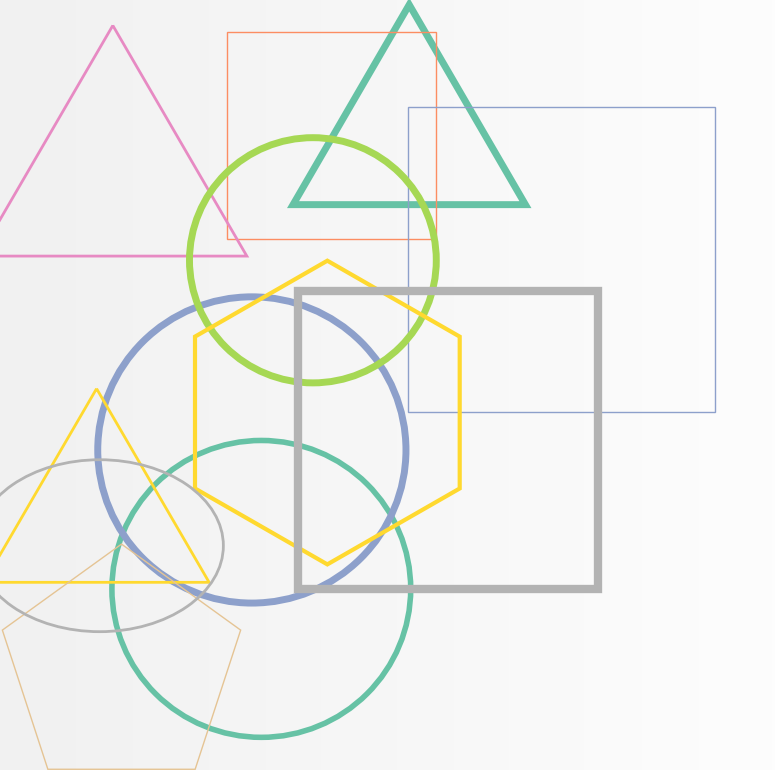[{"shape": "circle", "thickness": 2, "radius": 0.96, "center": [0.337, 0.235]}, {"shape": "triangle", "thickness": 2.5, "radius": 0.87, "center": [0.528, 0.821]}, {"shape": "square", "thickness": 0.5, "radius": 0.67, "center": [0.428, 0.824]}, {"shape": "circle", "thickness": 2.5, "radius": 0.99, "center": [0.325, 0.416]}, {"shape": "square", "thickness": 0.5, "radius": 0.99, "center": [0.725, 0.663]}, {"shape": "triangle", "thickness": 1, "radius": 1.0, "center": [0.146, 0.767]}, {"shape": "circle", "thickness": 2.5, "radius": 0.8, "center": [0.404, 0.662]}, {"shape": "triangle", "thickness": 1, "radius": 0.84, "center": [0.125, 0.328]}, {"shape": "hexagon", "thickness": 1.5, "radius": 0.99, "center": [0.422, 0.464]}, {"shape": "pentagon", "thickness": 0.5, "radius": 0.81, "center": [0.157, 0.132]}, {"shape": "square", "thickness": 3, "radius": 0.97, "center": [0.578, 0.428]}, {"shape": "oval", "thickness": 1, "radius": 0.8, "center": [0.129, 0.291]}]